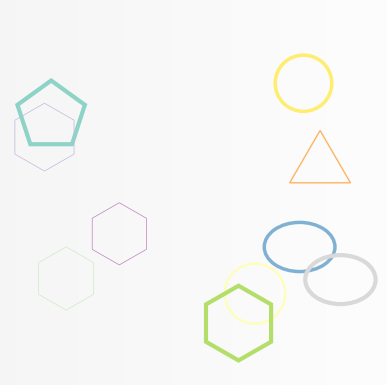[{"shape": "pentagon", "thickness": 3, "radius": 0.46, "center": [0.132, 0.699]}, {"shape": "circle", "thickness": 1.5, "radius": 0.39, "center": [0.658, 0.237]}, {"shape": "hexagon", "thickness": 0.5, "radius": 0.44, "center": [0.115, 0.644]}, {"shape": "oval", "thickness": 2.5, "radius": 0.46, "center": [0.773, 0.359]}, {"shape": "triangle", "thickness": 1, "radius": 0.45, "center": [0.826, 0.57]}, {"shape": "hexagon", "thickness": 3, "radius": 0.48, "center": [0.616, 0.161]}, {"shape": "oval", "thickness": 3, "radius": 0.45, "center": [0.879, 0.274]}, {"shape": "hexagon", "thickness": 0.5, "radius": 0.4, "center": [0.308, 0.393]}, {"shape": "hexagon", "thickness": 0.5, "radius": 0.41, "center": [0.171, 0.277]}, {"shape": "circle", "thickness": 2.5, "radius": 0.37, "center": [0.783, 0.784]}]